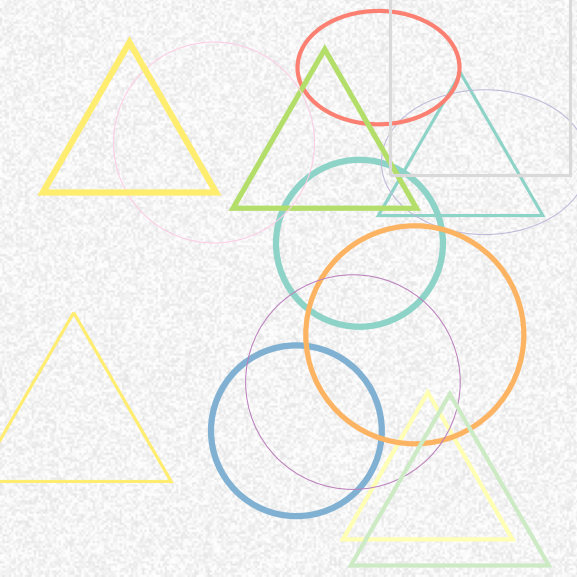[{"shape": "triangle", "thickness": 1.5, "radius": 0.82, "center": [0.798, 0.708]}, {"shape": "circle", "thickness": 3, "radius": 0.72, "center": [0.622, 0.578]}, {"shape": "triangle", "thickness": 2, "radius": 0.85, "center": [0.741, 0.15]}, {"shape": "oval", "thickness": 0.5, "radius": 0.9, "center": [0.839, 0.718]}, {"shape": "oval", "thickness": 2, "radius": 0.7, "center": [0.655, 0.882]}, {"shape": "circle", "thickness": 3, "radius": 0.74, "center": [0.513, 0.253]}, {"shape": "circle", "thickness": 2.5, "radius": 0.94, "center": [0.718, 0.419]}, {"shape": "triangle", "thickness": 2.5, "radius": 0.92, "center": [0.562, 0.73]}, {"shape": "circle", "thickness": 0.5, "radius": 0.87, "center": [0.371, 0.752]}, {"shape": "square", "thickness": 1.5, "radius": 0.78, "center": [0.831, 0.852]}, {"shape": "circle", "thickness": 0.5, "radius": 0.93, "center": [0.611, 0.337]}, {"shape": "triangle", "thickness": 2, "radius": 0.99, "center": [0.779, 0.119]}, {"shape": "triangle", "thickness": 3, "radius": 0.87, "center": [0.224, 0.752]}, {"shape": "triangle", "thickness": 1.5, "radius": 0.97, "center": [0.128, 0.263]}]